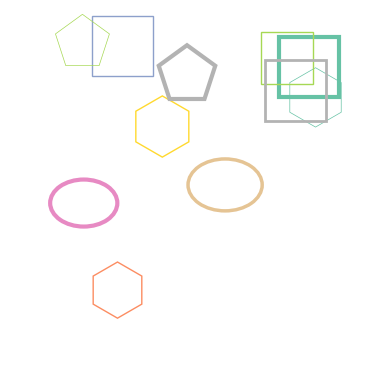[{"shape": "square", "thickness": 3, "radius": 0.39, "center": [0.802, 0.827]}, {"shape": "hexagon", "thickness": 0.5, "radius": 0.39, "center": [0.82, 0.747]}, {"shape": "hexagon", "thickness": 1, "radius": 0.36, "center": [0.305, 0.247]}, {"shape": "square", "thickness": 1, "radius": 0.39, "center": [0.318, 0.88]}, {"shape": "oval", "thickness": 3, "radius": 0.44, "center": [0.218, 0.473]}, {"shape": "pentagon", "thickness": 0.5, "radius": 0.37, "center": [0.214, 0.889]}, {"shape": "square", "thickness": 1, "radius": 0.34, "center": [0.745, 0.849]}, {"shape": "hexagon", "thickness": 1, "radius": 0.4, "center": [0.422, 0.671]}, {"shape": "oval", "thickness": 2.5, "radius": 0.48, "center": [0.585, 0.52]}, {"shape": "square", "thickness": 2, "radius": 0.4, "center": [0.767, 0.766]}, {"shape": "pentagon", "thickness": 3, "radius": 0.39, "center": [0.486, 0.805]}]